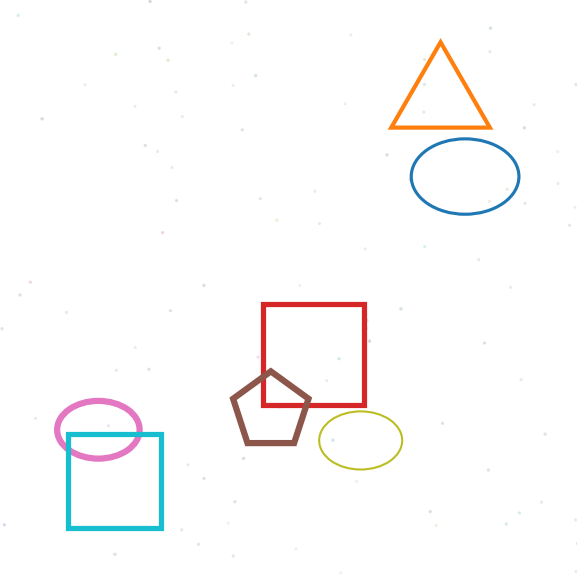[{"shape": "oval", "thickness": 1.5, "radius": 0.47, "center": [0.805, 0.693]}, {"shape": "triangle", "thickness": 2, "radius": 0.49, "center": [0.763, 0.827]}, {"shape": "square", "thickness": 2.5, "radius": 0.44, "center": [0.543, 0.386]}, {"shape": "pentagon", "thickness": 3, "radius": 0.34, "center": [0.469, 0.287]}, {"shape": "oval", "thickness": 3, "radius": 0.36, "center": [0.17, 0.255]}, {"shape": "oval", "thickness": 1, "radius": 0.36, "center": [0.625, 0.236]}, {"shape": "square", "thickness": 2.5, "radius": 0.4, "center": [0.198, 0.167]}]